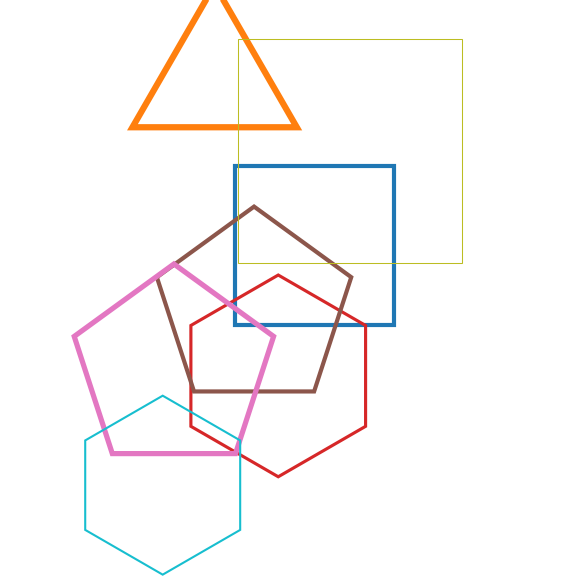[{"shape": "square", "thickness": 2, "radius": 0.69, "center": [0.545, 0.574]}, {"shape": "triangle", "thickness": 3, "radius": 0.82, "center": [0.372, 0.861]}, {"shape": "hexagon", "thickness": 1.5, "radius": 0.87, "center": [0.482, 0.348]}, {"shape": "pentagon", "thickness": 2, "radius": 0.88, "center": [0.44, 0.464]}, {"shape": "pentagon", "thickness": 2.5, "radius": 0.91, "center": [0.301, 0.361]}, {"shape": "square", "thickness": 0.5, "radius": 0.97, "center": [0.606, 0.738]}, {"shape": "hexagon", "thickness": 1, "radius": 0.77, "center": [0.282, 0.159]}]